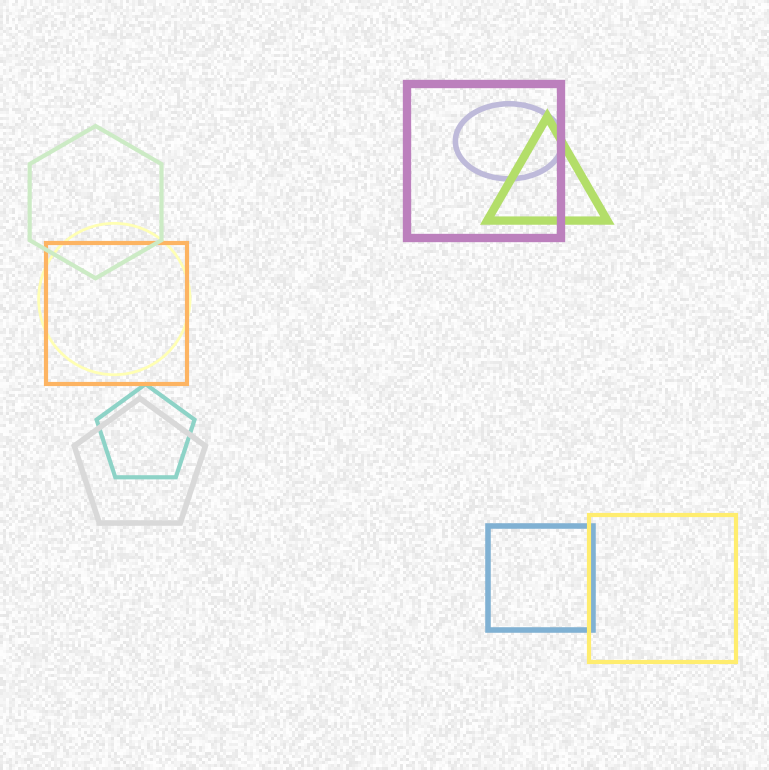[{"shape": "pentagon", "thickness": 1.5, "radius": 0.33, "center": [0.189, 0.434]}, {"shape": "circle", "thickness": 1, "radius": 0.49, "center": [0.148, 0.612]}, {"shape": "oval", "thickness": 2, "radius": 0.35, "center": [0.661, 0.816]}, {"shape": "square", "thickness": 2, "radius": 0.34, "center": [0.702, 0.249]}, {"shape": "square", "thickness": 1.5, "radius": 0.46, "center": [0.151, 0.592]}, {"shape": "triangle", "thickness": 3, "radius": 0.45, "center": [0.711, 0.759]}, {"shape": "pentagon", "thickness": 2, "radius": 0.45, "center": [0.182, 0.393]}, {"shape": "square", "thickness": 3, "radius": 0.5, "center": [0.629, 0.791]}, {"shape": "hexagon", "thickness": 1.5, "radius": 0.49, "center": [0.124, 0.737]}, {"shape": "square", "thickness": 1.5, "radius": 0.48, "center": [0.861, 0.236]}]